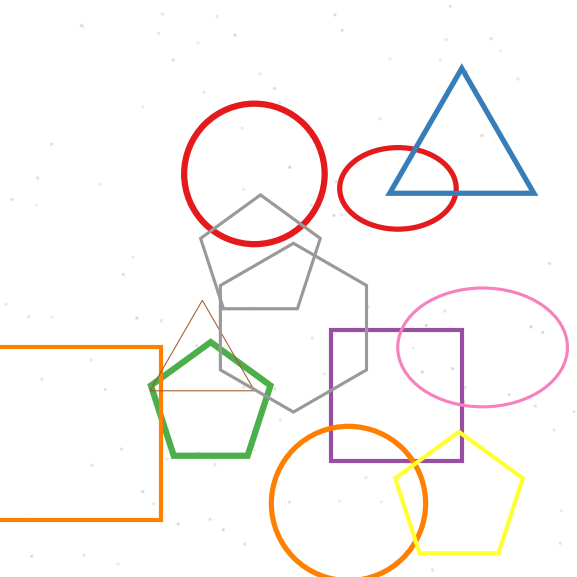[{"shape": "circle", "thickness": 3, "radius": 0.61, "center": [0.441, 0.698]}, {"shape": "oval", "thickness": 2.5, "radius": 0.5, "center": [0.689, 0.673]}, {"shape": "triangle", "thickness": 2.5, "radius": 0.72, "center": [0.8, 0.737]}, {"shape": "pentagon", "thickness": 3, "radius": 0.54, "center": [0.365, 0.298]}, {"shape": "square", "thickness": 2, "radius": 0.57, "center": [0.686, 0.315]}, {"shape": "circle", "thickness": 2.5, "radius": 0.67, "center": [0.603, 0.127]}, {"shape": "square", "thickness": 2, "radius": 0.75, "center": [0.13, 0.248]}, {"shape": "pentagon", "thickness": 2, "radius": 0.58, "center": [0.795, 0.135]}, {"shape": "triangle", "thickness": 0.5, "radius": 0.52, "center": [0.35, 0.375]}, {"shape": "oval", "thickness": 1.5, "radius": 0.73, "center": [0.836, 0.398]}, {"shape": "pentagon", "thickness": 1.5, "radius": 0.54, "center": [0.451, 0.553]}, {"shape": "hexagon", "thickness": 1.5, "radius": 0.73, "center": [0.508, 0.432]}]